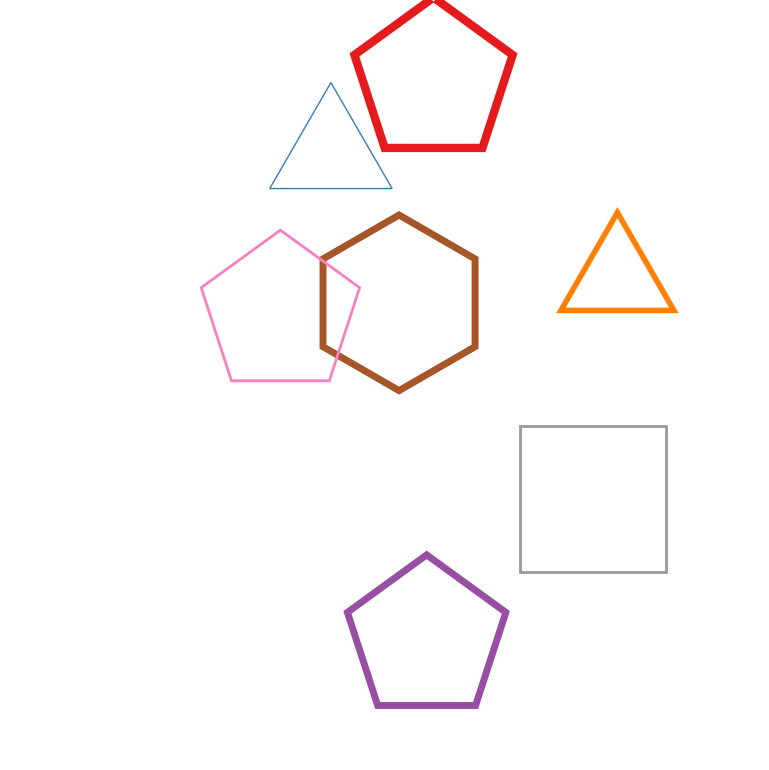[{"shape": "pentagon", "thickness": 3, "radius": 0.54, "center": [0.563, 0.895]}, {"shape": "triangle", "thickness": 0.5, "radius": 0.46, "center": [0.43, 0.801]}, {"shape": "pentagon", "thickness": 2.5, "radius": 0.54, "center": [0.554, 0.171]}, {"shape": "triangle", "thickness": 2, "radius": 0.42, "center": [0.802, 0.639]}, {"shape": "hexagon", "thickness": 2.5, "radius": 0.57, "center": [0.518, 0.607]}, {"shape": "pentagon", "thickness": 1, "radius": 0.54, "center": [0.364, 0.593]}, {"shape": "square", "thickness": 1, "radius": 0.48, "center": [0.77, 0.352]}]